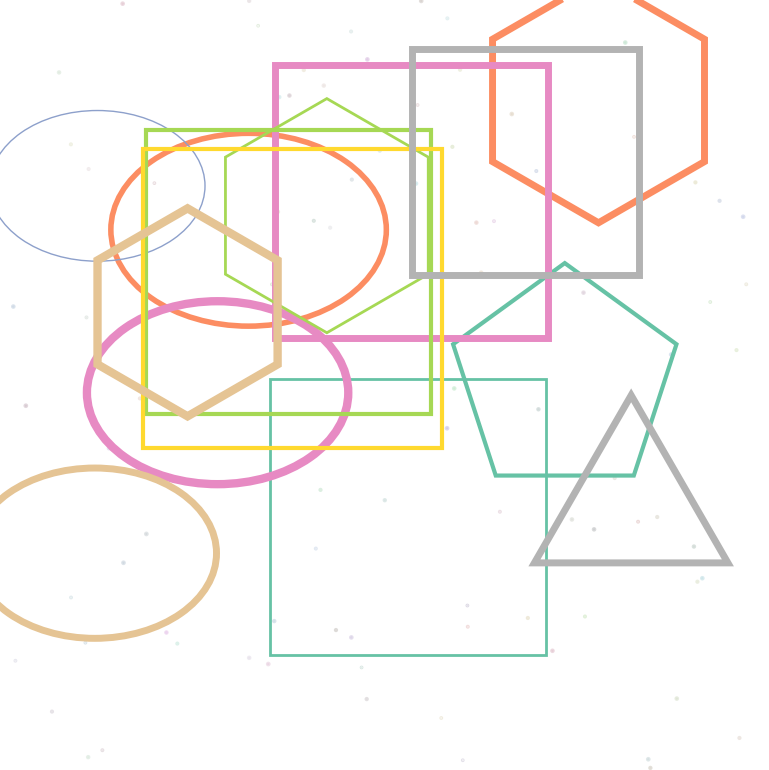[{"shape": "square", "thickness": 1, "radius": 0.9, "center": [0.53, 0.329]}, {"shape": "pentagon", "thickness": 1.5, "radius": 0.76, "center": [0.733, 0.506]}, {"shape": "hexagon", "thickness": 2.5, "radius": 0.79, "center": [0.777, 0.87]}, {"shape": "oval", "thickness": 2, "radius": 0.89, "center": [0.323, 0.702]}, {"shape": "oval", "thickness": 0.5, "radius": 0.7, "center": [0.126, 0.759]}, {"shape": "square", "thickness": 2.5, "radius": 0.89, "center": [0.534, 0.739]}, {"shape": "oval", "thickness": 3, "radius": 0.85, "center": [0.283, 0.49]}, {"shape": "square", "thickness": 1.5, "radius": 0.92, "center": [0.374, 0.647]}, {"shape": "hexagon", "thickness": 1, "radius": 0.76, "center": [0.424, 0.72]}, {"shape": "square", "thickness": 1.5, "radius": 0.97, "center": [0.38, 0.612]}, {"shape": "oval", "thickness": 2.5, "radius": 0.79, "center": [0.123, 0.282]}, {"shape": "hexagon", "thickness": 3, "radius": 0.68, "center": [0.244, 0.594]}, {"shape": "square", "thickness": 2.5, "radius": 0.74, "center": [0.683, 0.789]}, {"shape": "triangle", "thickness": 2.5, "radius": 0.73, "center": [0.82, 0.342]}]